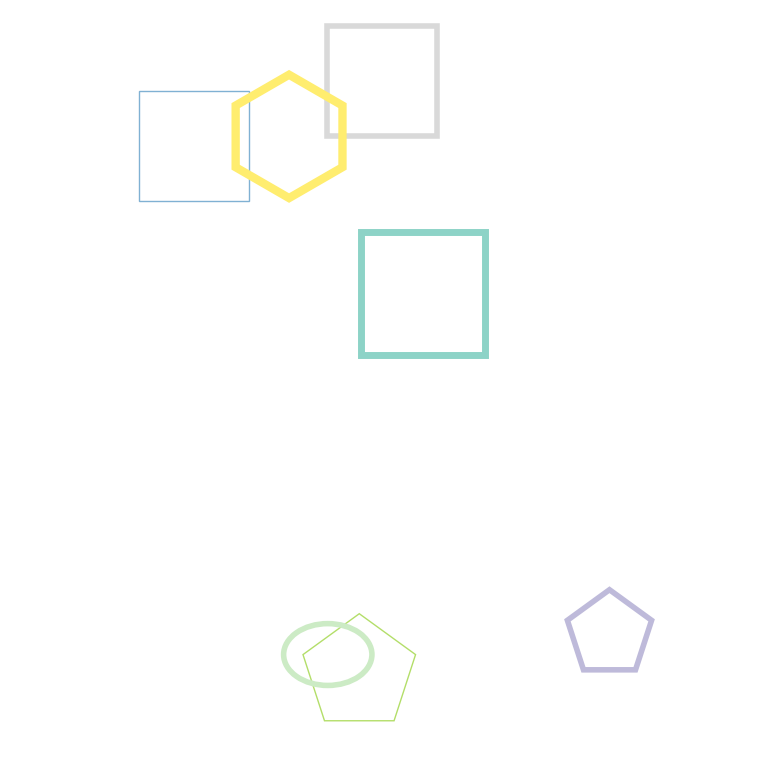[{"shape": "square", "thickness": 2.5, "radius": 0.4, "center": [0.55, 0.619]}, {"shape": "pentagon", "thickness": 2, "radius": 0.29, "center": [0.792, 0.177]}, {"shape": "square", "thickness": 0.5, "radius": 0.36, "center": [0.253, 0.811]}, {"shape": "pentagon", "thickness": 0.5, "radius": 0.38, "center": [0.467, 0.126]}, {"shape": "square", "thickness": 2, "radius": 0.36, "center": [0.497, 0.894]}, {"shape": "oval", "thickness": 2, "radius": 0.29, "center": [0.426, 0.15]}, {"shape": "hexagon", "thickness": 3, "radius": 0.4, "center": [0.375, 0.823]}]